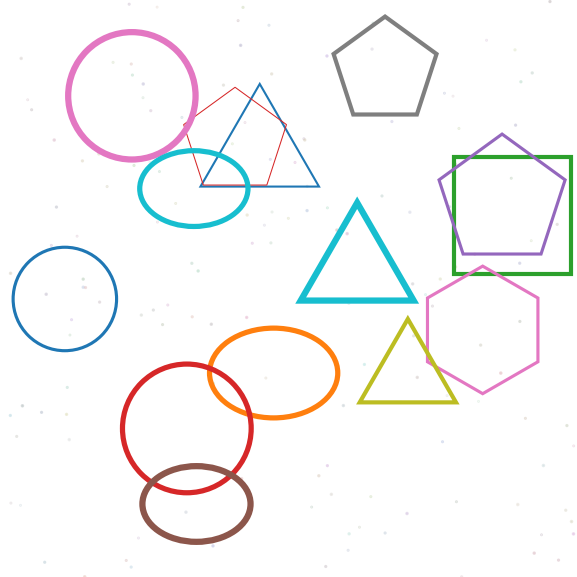[{"shape": "circle", "thickness": 1.5, "radius": 0.45, "center": [0.112, 0.481]}, {"shape": "triangle", "thickness": 1, "radius": 0.59, "center": [0.45, 0.735]}, {"shape": "oval", "thickness": 2.5, "radius": 0.56, "center": [0.474, 0.353]}, {"shape": "square", "thickness": 2, "radius": 0.51, "center": [0.888, 0.626]}, {"shape": "circle", "thickness": 2.5, "radius": 0.56, "center": [0.324, 0.257]}, {"shape": "pentagon", "thickness": 0.5, "radius": 0.47, "center": [0.407, 0.754]}, {"shape": "pentagon", "thickness": 1.5, "radius": 0.57, "center": [0.869, 0.652]}, {"shape": "oval", "thickness": 3, "radius": 0.47, "center": [0.34, 0.126]}, {"shape": "circle", "thickness": 3, "radius": 0.55, "center": [0.228, 0.833]}, {"shape": "hexagon", "thickness": 1.5, "radius": 0.55, "center": [0.836, 0.428]}, {"shape": "pentagon", "thickness": 2, "radius": 0.47, "center": [0.667, 0.877]}, {"shape": "triangle", "thickness": 2, "radius": 0.48, "center": [0.706, 0.351]}, {"shape": "oval", "thickness": 2.5, "radius": 0.47, "center": [0.336, 0.673]}, {"shape": "triangle", "thickness": 3, "radius": 0.56, "center": [0.618, 0.535]}]